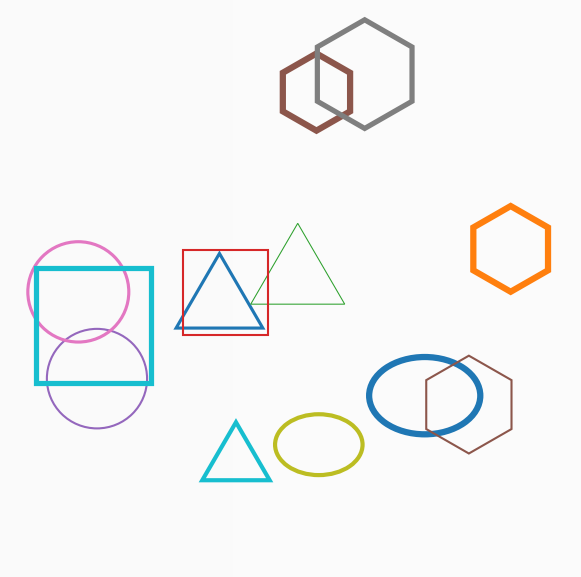[{"shape": "oval", "thickness": 3, "radius": 0.48, "center": [0.731, 0.314]}, {"shape": "triangle", "thickness": 1.5, "radius": 0.43, "center": [0.378, 0.474]}, {"shape": "hexagon", "thickness": 3, "radius": 0.37, "center": [0.879, 0.568]}, {"shape": "triangle", "thickness": 0.5, "radius": 0.47, "center": [0.512, 0.519]}, {"shape": "square", "thickness": 1, "radius": 0.37, "center": [0.388, 0.493]}, {"shape": "circle", "thickness": 1, "radius": 0.43, "center": [0.167, 0.343]}, {"shape": "hexagon", "thickness": 1, "radius": 0.42, "center": [0.807, 0.299]}, {"shape": "hexagon", "thickness": 3, "radius": 0.33, "center": [0.544, 0.84]}, {"shape": "circle", "thickness": 1.5, "radius": 0.43, "center": [0.135, 0.494]}, {"shape": "hexagon", "thickness": 2.5, "radius": 0.47, "center": [0.627, 0.871]}, {"shape": "oval", "thickness": 2, "radius": 0.38, "center": [0.548, 0.229]}, {"shape": "triangle", "thickness": 2, "radius": 0.33, "center": [0.406, 0.201]}, {"shape": "square", "thickness": 2.5, "radius": 0.5, "center": [0.161, 0.436]}]